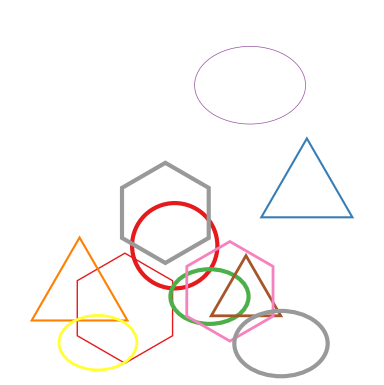[{"shape": "circle", "thickness": 3, "radius": 0.55, "center": [0.454, 0.362]}, {"shape": "hexagon", "thickness": 1, "radius": 0.71, "center": [0.324, 0.199]}, {"shape": "triangle", "thickness": 1.5, "radius": 0.68, "center": [0.797, 0.504]}, {"shape": "oval", "thickness": 3, "radius": 0.51, "center": [0.544, 0.23]}, {"shape": "oval", "thickness": 0.5, "radius": 0.72, "center": [0.65, 0.779]}, {"shape": "triangle", "thickness": 1.5, "radius": 0.72, "center": [0.207, 0.239]}, {"shape": "oval", "thickness": 2, "radius": 0.51, "center": [0.254, 0.11]}, {"shape": "triangle", "thickness": 2, "radius": 0.52, "center": [0.639, 0.232]}, {"shape": "hexagon", "thickness": 2, "radius": 0.65, "center": [0.597, 0.243]}, {"shape": "hexagon", "thickness": 3, "radius": 0.65, "center": [0.43, 0.447]}, {"shape": "oval", "thickness": 3, "radius": 0.61, "center": [0.73, 0.108]}]